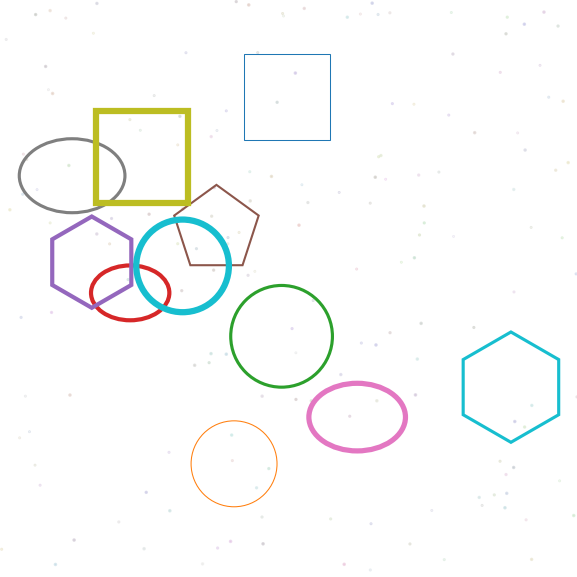[{"shape": "square", "thickness": 0.5, "radius": 0.37, "center": [0.498, 0.831]}, {"shape": "circle", "thickness": 0.5, "radius": 0.37, "center": [0.405, 0.196]}, {"shape": "circle", "thickness": 1.5, "radius": 0.44, "center": [0.488, 0.417]}, {"shape": "oval", "thickness": 2, "radius": 0.34, "center": [0.225, 0.492]}, {"shape": "hexagon", "thickness": 2, "radius": 0.4, "center": [0.159, 0.545]}, {"shape": "pentagon", "thickness": 1, "radius": 0.38, "center": [0.375, 0.602]}, {"shape": "oval", "thickness": 2.5, "radius": 0.42, "center": [0.618, 0.277]}, {"shape": "oval", "thickness": 1.5, "radius": 0.46, "center": [0.125, 0.695]}, {"shape": "square", "thickness": 3, "radius": 0.4, "center": [0.245, 0.727]}, {"shape": "circle", "thickness": 3, "radius": 0.4, "center": [0.316, 0.539]}, {"shape": "hexagon", "thickness": 1.5, "radius": 0.48, "center": [0.885, 0.329]}]